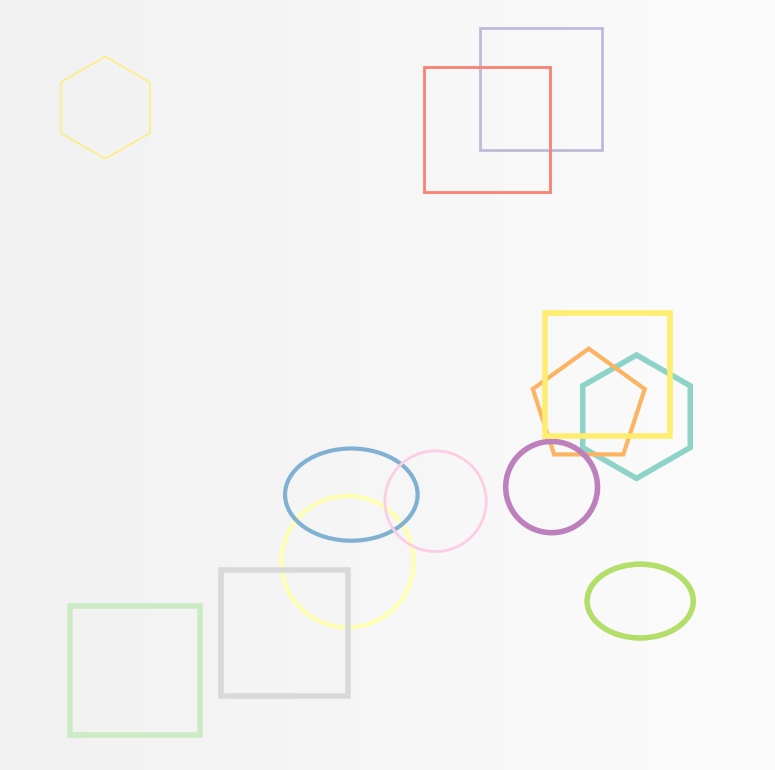[{"shape": "hexagon", "thickness": 2, "radius": 0.4, "center": [0.821, 0.459]}, {"shape": "circle", "thickness": 1.5, "radius": 0.43, "center": [0.448, 0.271]}, {"shape": "square", "thickness": 1, "radius": 0.39, "center": [0.698, 0.885]}, {"shape": "square", "thickness": 1, "radius": 0.41, "center": [0.629, 0.832]}, {"shape": "oval", "thickness": 1.5, "radius": 0.43, "center": [0.453, 0.358]}, {"shape": "pentagon", "thickness": 1.5, "radius": 0.38, "center": [0.76, 0.471]}, {"shape": "oval", "thickness": 2, "radius": 0.34, "center": [0.826, 0.219]}, {"shape": "circle", "thickness": 1, "radius": 0.33, "center": [0.562, 0.349]}, {"shape": "square", "thickness": 2, "radius": 0.41, "center": [0.367, 0.178]}, {"shape": "circle", "thickness": 2, "radius": 0.3, "center": [0.712, 0.367]}, {"shape": "square", "thickness": 2, "radius": 0.42, "center": [0.174, 0.129]}, {"shape": "square", "thickness": 2, "radius": 0.4, "center": [0.784, 0.514]}, {"shape": "hexagon", "thickness": 0.5, "radius": 0.33, "center": [0.136, 0.86]}]